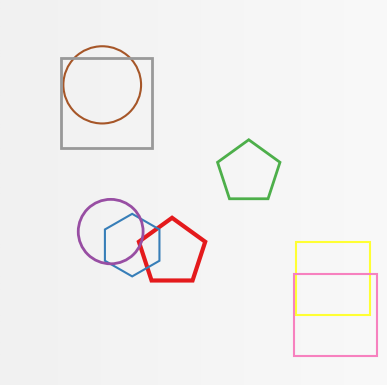[{"shape": "pentagon", "thickness": 3, "radius": 0.45, "center": [0.444, 0.344]}, {"shape": "hexagon", "thickness": 1.5, "radius": 0.41, "center": [0.341, 0.363]}, {"shape": "pentagon", "thickness": 2, "radius": 0.42, "center": [0.642, 0.552]}, {"shape": "circle", "thickness": 2, "radius": 0.42, "center": [0.286, 0.398]}, {"shape": "square", "thickness": 1.5, "radius": 0.48, "center": [0.86, 0.277]}, {"shape": "circle", "thickness": 1.5, "radius": 0.5, "center": [0.264, 0.78]}, {"shape": "square", "thickness": 1.5, "radius": 0.53, "center": [0.866, 0.181]}, {"shape": "square", "thickness": 2, "radius": 0.59, "center": [0.275, 0.732]}]